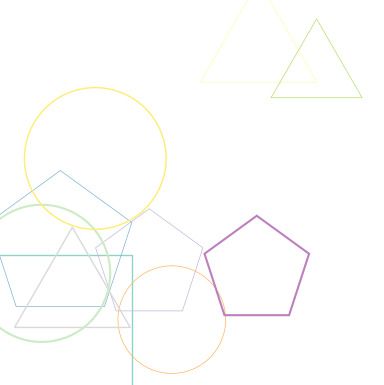[{"shape": "square", "thickness": 1, "radius": 0.97, "center": [0.148, 0.143]}, {"shape": "triangle", "thickness": 0.5, "radius": 0.88, "center": [0.672, 0.873]}, {"shape": "pentagon", "thickness": 0.5, "radius": 0.73, "center": [0.388, 0.311]}, {"shape": "pentagon", "thickness": 0.5, "radius": 0.98, "center": [0.157, 0.362]}, {"shape": "circle", "thickness": 0.5, "radius": 0.7, "center": [0.446, 0.17]}, {"shape": "triangle", "thickness": 0.5, "radius": 0.68, "center": [0.822, 0.814]}, {"shape": "triangle", "thickness": 1, "radius": 0.87, "center": [0.188, 0.236]}, {"shape": "pentagon", "thickness": 1.5, "radius": 0.71, "center": [0.667, 0.297]}, {"shape": "circle", "thickness": 1.5, "radius": 0.89, "center": [0.108, 0.29]}, {"shape": "circle", "thickness": 1, "radius": 0.92, "center": [0.247, 0.588]}]